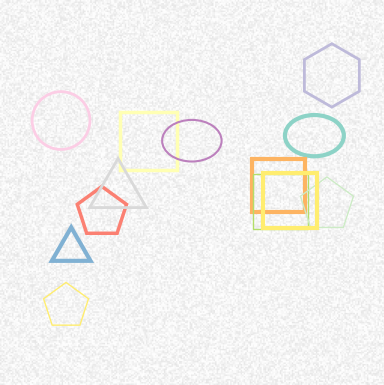[{"shape": "oval", "thickness": 3, "radius": 0.38, "center": [0.817, 0.648]}, {"shape": "square", "thickness": 2.5, "radius": 0.37, "center": [0.385, 0.633]}, {"shape": "hexagon", "thickness": 2, "radius": 0.41, "center": [0.862, 0.804]}, {"shape": "pentagon", "thickness": 2.5, "radius": 0.34, "center": [0.265, 0.448]}, {"shape": "triangle", "thickness": 3, "radius": 0.29, "center": [0.185, 0.351]}, {"shape": "square", "thickness": 3, "radius": 0.35, "center": [0.722, 0.518]}, {"shape": "square", "thickness": 1, "radius": 0.36, "center": [0.728, 0.476]}, {"shape": "circle", "thickness": 2, "radius": 0.38, "center": [0.159, 0.687]}, {"shape": "triangle", "thickness": 2, "radius": 0.43, "center": [0.307, 0.503]}, {"shape": "oval", "thickness": 1.5, "radius": 0.39, "center": [0.498, 0.635]}, {"shape": "pentagon", "thickness": 1, "radius": 0.36, "center": [0.849, 0.468]}, {"shape": "square", "thickness": 3, "radius": 0.36, "center": [0.753, 0.479]}, {"shape": "pentagon", "thickness": 1, "radius": 0.31, "center": [0.172, 0.205]}]